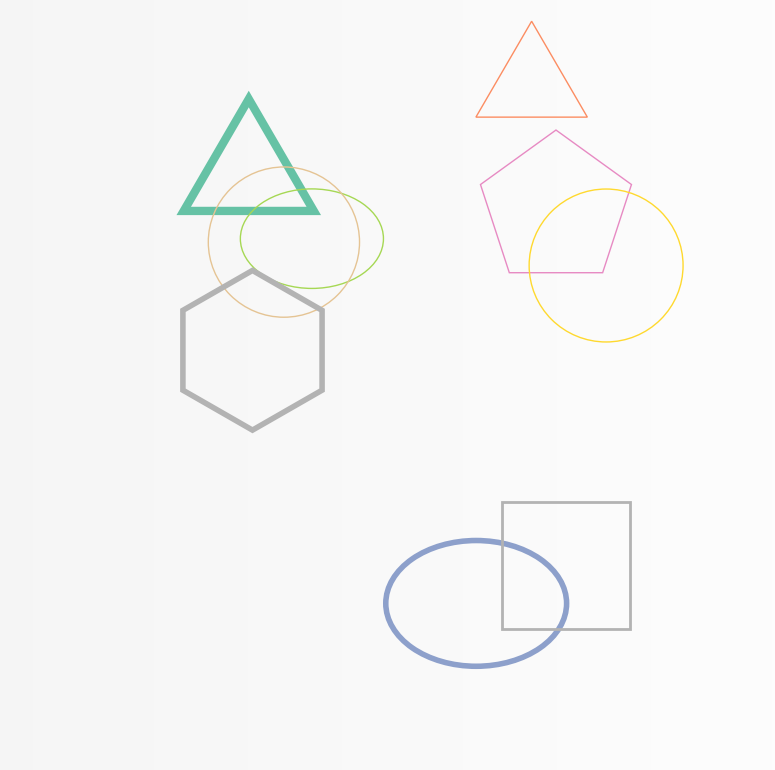[{"shape": "triangle", "thickness": 3, "radius": 0.48, "center": [0.321, 0.774]}, {"shape": "triangle", "thickness": 0.5, "radius": 0.42, "center": [0.686, 0.889]}, {"shape": "oval", "thickness": 2, "radius": 0.58, "center": [0.614, 0.216]}, {"shape": "pentagon", "thickness": 0.5, "radius": 0.51, "center": [0.717, 0.729]}, {"shape": "oval", "thickness": 0.5, "radius": 0.46, "center": [0.402, 0.69]}, {"shape": "circle", "thickness": 0.5, "radius": 0.5, "center": [0.782, 0.655]}, {"shape": "circle", "thickness": 0.5, "radius": 0.49, "center": [0.366, 0.686]}, {"shape": "hexagon", "thickness": 2, "radius": 0.52, "center": [0.326, 0.545]}, {"shape": "square", "thickness": 1, "radius": 0.41, "center": [0.731, 0.265]}]